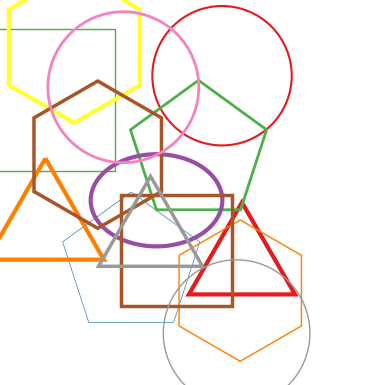[{"shape": "circle", "thickness": 1.5, "radius": 0.91, "center": [0.577, 0.803]}, {"shape": "triangle", "thickness": 3, "radius": 0.8, "center": [0.628, 0.315]}, {"shape": "pentagon", "thickness": 0.5, "radius": 0.94, "center": [0.341, 0.314]}, {"shape": "pentagon", "thickness": 2, "radius": 0.93, "center": [0.516, 0.606]}, {"shape": "square", "thickness": 1, "radius": 0.93, "center": [0.112, 0.74]}, {"shape": "oval", "thickness": 3, "radius": 0.86, "center": [0.406, 0.48]}, {"shape": "hexagon", "thickness": 1, "radius": 0.92, "center": [0.624, 0.245]}, {"shape": "triangle", "thickness": 3, "radius": 0.88, "center": [0.118, 0.413]}, {"shape": "hexagon", "thickness": 3, "radius": 0.98, "center": [0.193, 0.877]}, {"shape": "hexagon", "thickness": 2.5, "radius": 0.96, "center": [0.254, 0.598]}, {"shape": "square", "thickness": 2.5, "radius": 0.72, "center": [0.458, 0.349]}, {"shape": "circle", "thickness": 2, "radius": 0.98, "center": [0.32, 0.774]}, {"shape": "triangle", "thickness": 2.5, "radius": 0.78, "center": [0.391, 0.386]}, {"shape": "circle", "thickness": 1, "radius": 0.95, "center": [0.615, 0.135]}]